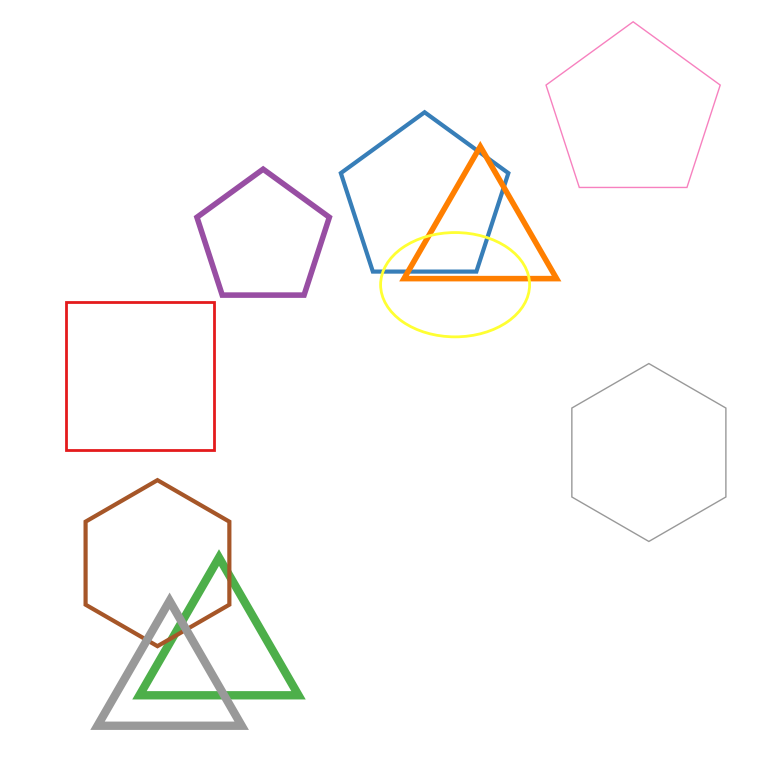[{"shape": "square", "thickness": 1, "radius": 0.48, "center": [0.182, 0.512]}, {"shape": "pentagon", "thickness": 1.5, "radius": 0.57, "center": [0.551, 0.74]}, {"shape": "triangle", "thickness": 3, "radius": 0.6, "center": [0.284, 0.157]}, {"shape": "pentagon", "thickness": 2, "radius": 0.45, "center": [0.342, 0.69]}, {"shape": "triangle", "thickness": 2, "radius": 0.57, "center": [0.624, 0.695]}, {"shape": "oval", "thickness": 1, "radius": 0.48, "center": [0.591, 0.63]}, {"shape": "hexagon", "thickness": 1.5, "radius": 0.54, "center": [0.205, 0.269]}, {"shape": "pentagon", "thickness": 0.5, "radius": 0.59, "center": [0.822, 0.853]}, {"shape": "hexagon", "thickness": 0.5, "radius": 0.58, "center": [0.843, 0.412]}, {"shape": "triangle", "thickness": 3, "radius": 0.54, "center": [0.22, 0.112]}]